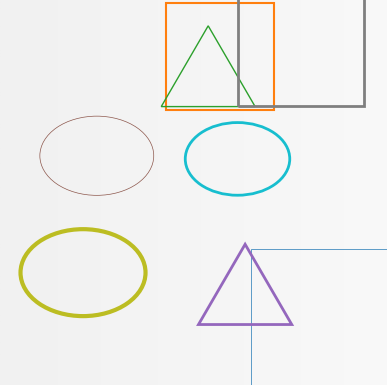[{"shape": "square", "thickness": 0.5, "radius": 0.94, "center": [0.835, 0.166]}, {"shape": "square", "thickness": 1.5, "radius": 0.7, "center": [0.567, 0.852]}, {"shape": "triangle", "thickness": 1, "radius": 0.7, "center": [0.537, 0.793]}, {"shape": "triangle", "thickness": 2, "radius": 0.69, "center": [0.633, 0.227]}, {"shape": "oval", "thickness": 0.5, "radius": 0.73, "center": [0.25, 0.595]}, {"shape": "square", "thickness": 2, "radius": 0.81, "center": [0.777, 0.887]}, {"shape": "oval", "thickness": 3, "radius": 0.81, "center": [0.214, 0.292]}, {"shape": "oval", "thickness": 2, "radius": 0.67, "center": [0.613, 0.587]}]